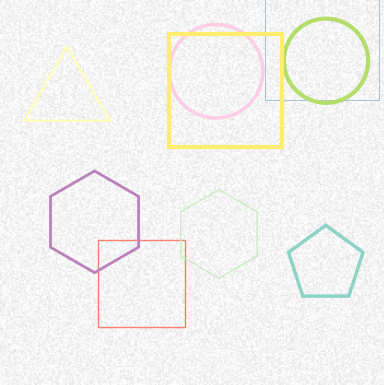[{"shape": "pentagon", "thickness": 2.5, "radius": 0.51, "center": [0.846, 0.313]}, {"shape": "triangle", "thickness": 1.5, "radius": 0.64, "center": [0.174, 0.751]}, {"shape": "square", "thickness": 1, "radius": 0.57, "center": [0.368, 0.264]}, {"shape": "square", "thickness": 0.5, "radius": 0.74, "center": [0.837, 0.889]}, {"shape": "circle", "thickness": 3, "radius": 0.55, "center": [0.847, 0.842]}, {"shape": "circle", "thickness": 2.5, "radius": 0.61, "center": [0.561, 0.815]}, {"shape": "hexagon", "thickness": 2, "radius": 0.66, "center": [0.246, 0.424]}, {"shape": "hexagon", "thickness": 1, "radius": 0.57, "center": [0.569, 0.392]}, {"shape": "square", "thickness": 3, "radius": 0.73, "center": [0.586, 0.764]}]